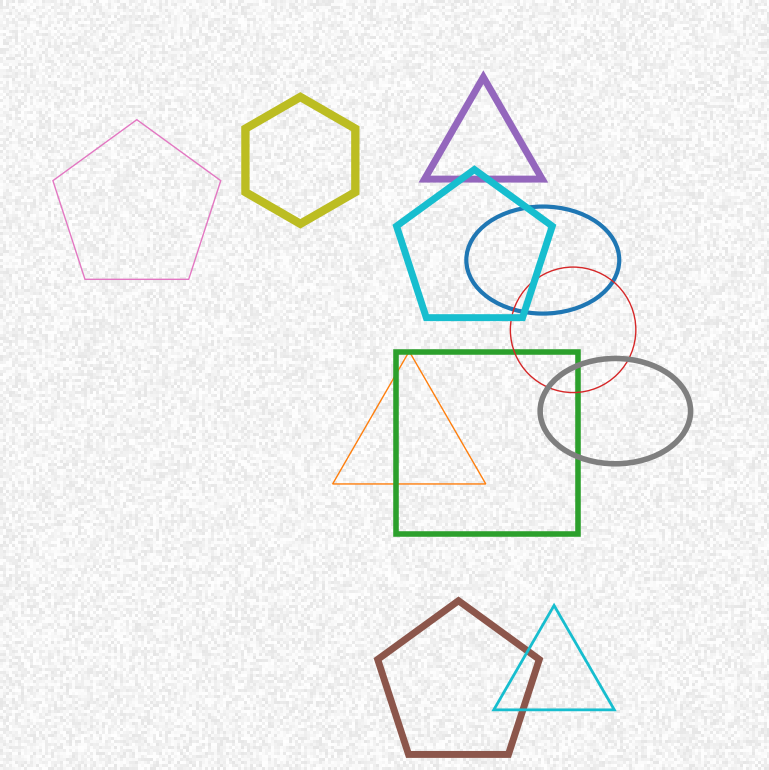[{"shape": "oval", "thickness": 1.5, "radius": 0.5, "center": [0.705, 0.662]}, {"shape": "triangle", "thickness": 0.5, "radius": 0.57, "center": [0.531, 0.429]}, {"shape": "square", "thickness": 2, "radius": 0.59, "center": [0.632, 0.425]}, {"shape": "circle", "thickness": 0.5, "radius": 0.41, "center": [0.744, 0.572]}, {"shape": "triangle", "thickness": 2.5, "radius": 0.44, "center": [0.628, 0.812]}, {"shape": "pentagon", "thickness": 2.5, "radius": 0.55, "center": [0.595, 0.109]}, {"shape": "pentagon", "thickness": 0.5, "radius": 0.57, "center": [0.178, 0.73]}, {"shape": "oval", "thickness": 2, "radius": 0.49, "center": [0.799, 0.466]}, {"shape": "hexagon", "thickness": 3, "radius": 0.41, "center": [0.39, 0.792]}, {"shape": "triangle", "thickness": 1, "radius": 0.45, "center": [0.72, 0.123]}, {"shape": "pentagon", "thickness": 2.5, "radius": 0.53, "center": [0.616, 0.673]}]